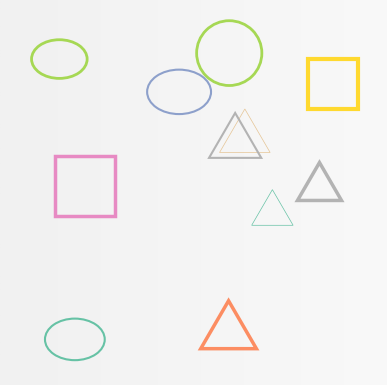[{"shape": "triangle", "thickness": 0.5, "radius": 0.31, "center": [0.703, 0.446]}, {"shape": "oval", "thickness": 1.5, "radius": 0.39, "center": [0.193, 0.118]}, {"shape": "triangle", "thickness": 2.5, "radius": 0.41, "center": [0.59, 0.136]}, {"shape": "oval", "thickness": 1.5, "radius": 0.41, "center": [0.462, 0.761]}, {"shape": "square", "thickness": 2.5, "radius": 0.39, "center": [0.218, 0.516]}, {"shape": "oval", "thickness": 2, "radius": 0.36, "center": [0.153, 0.847]}, {"shape": "circle", "thickness": 2, "radius": 0.42, "center": [0.592, 0.862]}, {"shape": "square", "thickness": 3, "radius": 0.32, "center": [0.859, 0.781]}, {"shape": "triangle", "thickness": 0.5, "radius": 0.38, "center": [0.632, 0.642]}, {"shape": "triangle", "thickness": 1.5, "radius": 0.39, "center": [0.607, 0.629]}, {"shape": "triangle", "thickness": 2.5, "radius": 0.33, "center": [0.824, 0.512]}]